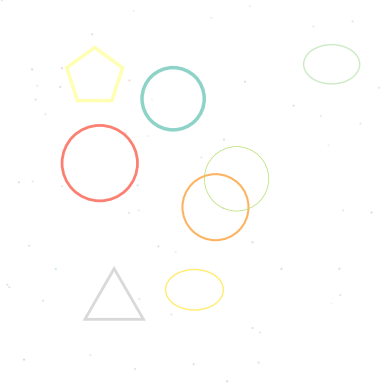[{"shape": "circle", "thickness": 2.5, "radius": 0.4, "center": [0.45, 0.744]}, {"shape": "pentagon", "thickness": 2.5, "radius": 0.38, "center": [0.246, 0.8]}, {"shape": "circle", "thickness": 2, "radius": 0.49, "center": [0.259, 0.576]}, {"shape": "circle", "thickness": 1.5, "radius": 0.43, "center": [0.56, 0.462]}, {"shape": "circle", "thickness": 0.5, "radius": 0.42, "center": [0.614, 0.536]}, {"shape": "triangle", "thickness": 2, "radius": 0.44, "center": [0.297, 0.214]}, {"shape": "oval", "thickness": 1, "radius": 0.36, "center": [0.861, 0.833]}, {"shape": "oval", "thickness": 1, "radius": 0.38, "center": [0.505, 0.247]}]